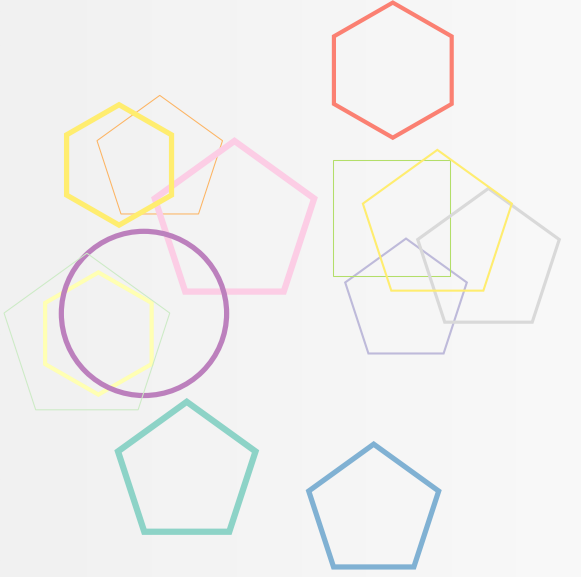[{"shape": "pentagon", "thickness": 3, "radius": 0.62, "center": [0.321, 0.179]}, {"shape": "hexagon", "thickness": 2, "radius": 0.53, "center": [0.169, 0.422]}, {"shape": "pentagon", "thickness": 1, "radius": 0.55, "center": [0.699, 0.476]}, {"shape": "hexagon", "thickness": 2, "radius": 0.58, "center": [0.676, 0.878]}, {"shape": "pentagon", "thickness": 2.5, "radius": 0.59, "center": [0.643, 0.112]}, {"shape": "pentagon", "thickness": 0.5, "radius": 0.57, "center": [0.275, 0.72]}, {"shape": "square", "thickness": 0.5, "radius": 0.5, "center": [0.674, 0.622]}, {"shape": "pentagon", "thickness": 3, "radius": 0.72, "center": [0.403, 0.611]}, {"shape": "pentagon", "thickness": 1.5, "radius": 0.64, "center": [0.84, 0.545]}, {"shape": "circle", "thickness": 2.5, "radius": 0.71, "center": [0.248, 0.456]}, {"shape": "pentagon", "thickness": 0.5, "radius": 0.75, "center": [0.15, 0.411]}, {"shape": "hexagon", "thickness": 2.5, "radius": 0.52, "center": [0.205, 0.714]}, {"shape": "pentagon", "thickness": 1, "radius": 0.67, "center": [0.752, 0.605]}]